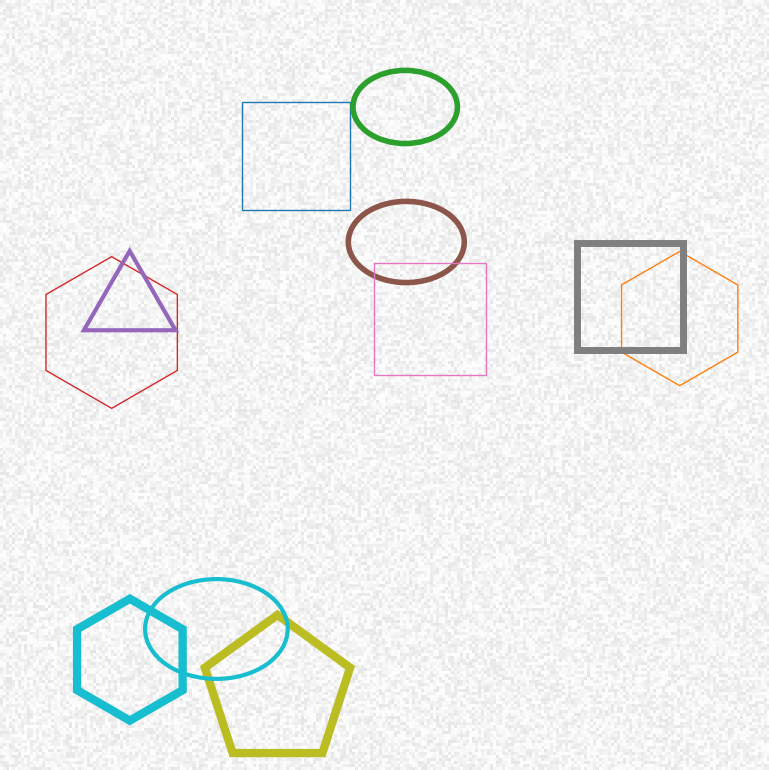[{"shape": "square", "thickness": 0.5, "radius": 0.35, "center": [0.385, 0.797]}, {"shape": "hexagon", "thickness": 0.5, "radius": 0.44, "center": [0.883, 0.586]}, {"shape": "oval", "thickness": 2, "radius": 0.34, "center": [0.526, 0.861]}, {"shape": "hexagon", "thickness": 0.5, "radius": 0.49, "center": [0.145, 0.568]}, {"shape": "triangle", "thickness": 1.5, "radius": 0.34, "center": [0.168, 0.605]}, {"shape": "oval", "thickness": 2, "radius": 0.38, "center": [0.528, 0.686]}, {"shape": "square", "thickness": 0.5, "radius": 0.36, "center": [0.559, 0.586]}, {"shape": "square", "thickness": 2.5, "radius": 0.35, "center": [0.818, 0.615]}, {"shape": "pentagon", "thickness": 3, "radius": 0.5, "center": [0.36, 0.102]}, {"shape": "hexagon", "thickness": 3, "radius": 0.4, "center": [0.169, 0.143]}, {"shape": "oval", "thickness": 1.5, "radius": 0.46, "center": [0.281, 0.183]}]